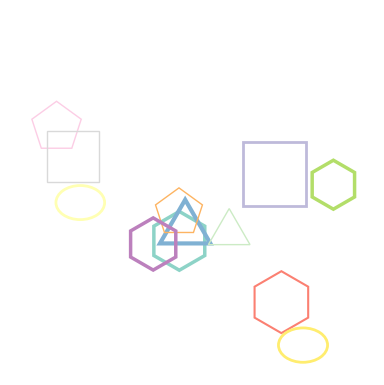[{"shape": "hexagon", "thickness": 2.5, "radius": 0.38, "center": [0.466, 0.374]}, {"shape": "oval", "thickness": 2, "radius": 0.32, "center": [0.209, 0.474]}, {"shape": "square", "thickness": 2, "radius": 0.41, "center": [0.713, 0.549]}, {"shape": "hexagon", "thickness": 1.5, "radius": 0.4, "center": [0.731, 0.215]}, {"shape": "triangle", "thickness": 3, "radius": 0.38, "center": [0.481, 0.406]}, {"shape": "pentagon", "thickness": 1, "radius": 0.32, "center": [0.465, 0.448]}, {"shape": "hexagon", "thickness": 2.5, "radius": 0.32, "center": [0.866, 0.52]}, {"shape": "pentagon", "thickness": 1, "radius": 0.34, "center": [0.147, 0.67]}, {"shape": "square", "thickness": 1, "radius": 0.33, "center": [0.189, 0.594]}, {"shape": "hexagon", "thickness": 2.5, "radius": 0.34, "center": [0.398, 0.366]}, {"shape": "triangle", "thickness": 1, "radius": 0.31, "center": [0.595, 0.396]}, {"shape": "oval", "thickness": 2, "radius": 0.32, "center": [0.787, 0.104]}]